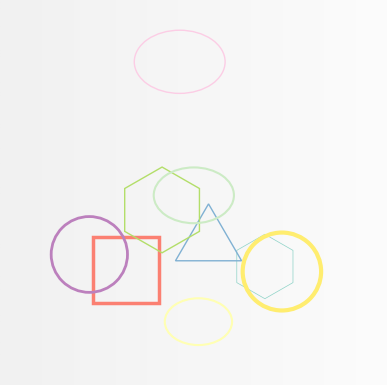[{"shape": "hexagon", "thickness": 0.5, "radius": 0.42, "center": [0.684, 0.308]}, {"shape": "oval", "thickness": 1.5, "radius": 0.43, "center": [0.512, 0.165]}, {"shape": "square", "thickness": 2.5, "radius": 0.43, "center": [0.326, 0.298]}, {"shape": "triangle", "thickness": 1, "radius": 0.49, "center": [0.538, 0.372]}, {"shape": "hexagon", "thickness": 1, "radius": 0.56, "center": [0.418, 0.455]}, {"shape": "oval", "thickness": 1, "radius": 0.59, "center": [0.464, 0.839]}, {"shape": "circle", "thickness": 2, "radius": 0.49, "center": [0.231, 0.339]}, {"shape": "oval", "thickness": 1.5, "radius": 0.52, "center": [0.5, 0.493]}, {"shape": "circle", "thickness": 3, "radius": 0.51, "center": [0.727, 0.295]}]